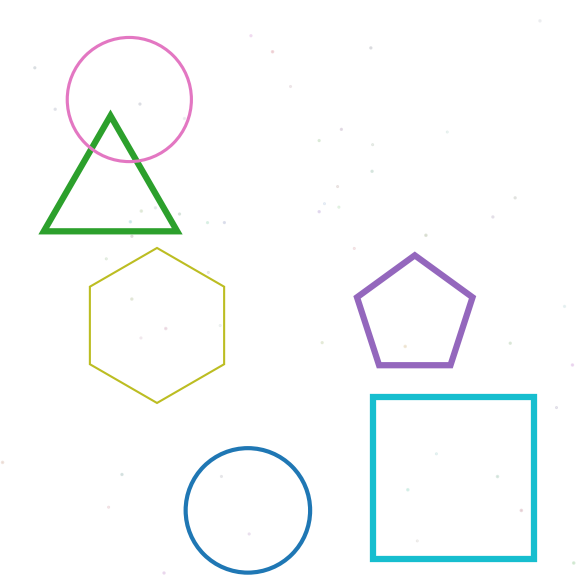[{"shape": "circle", "thickness": 2, "radius": 0.54, "center": [0.429, 0.115]}, {"shape": "triangle", "thickness": 3, "radius": 0.67, "center": [0.191, 0.665]}, {"shape": "pentagon", "thickness": 3, "radius": 0.53, "center": [0.718, 0.452]}, {"shape": "circle", "thickness": 1.5, "radius": 0.54, "center": [0.224, 0.827]}, {"shape": "hexagon", "thickness": 1, "radius": 0.67, "center": [0.272, 0.436]}, {"shape": "square", "thickness": 3, "radius": 0.7, "center": [0.785, 0.172]}]